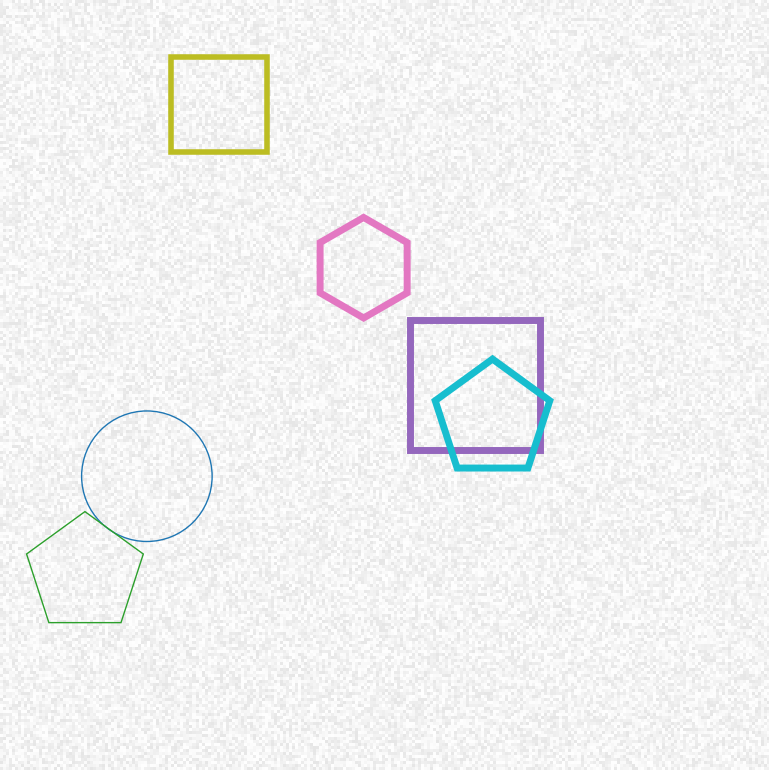[{"shape": "circle", "thickness": 0.5, "radius": 0.42, "center": [0.191, 0.382]}, {"shape": "pentagon", "thickness": 0.5, "radius": 0.4, "center": [0.11, 0.256]}, {"shape": "square", "thickness": 2.5, "radius": 0.42, "center": [0.617, 0.5]}, {"shape": "hexagon", "thickness": 2.5, "radius": 0.33, "center": [0.472, 0.652]}, {"shape": "square", "thickness": 2, "radius": 0.31, "center": [0.284, 0.864]}, {"shape": "pentagon", "thickness": 2.5, "radius": 0.39, "center": [0.64, 0.455]}]